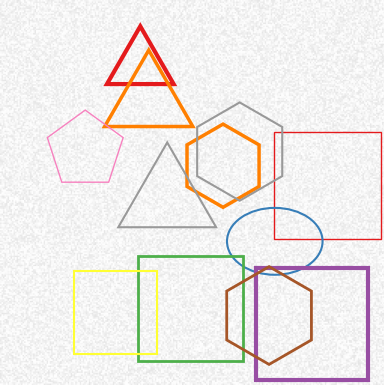[{"shape": "square", "thickness": 1, "radius": 0.7, "center": [0.85, 0.518]}, {"shape": "triangle", "thickness": 3, "radius": 0.5, "center": [0.364, 0.832]}, {"shape": "oval", "thickness": 1.5, "radius": 0.62, "center": [0.714, 0.373]}, {"shape": "square", "thickness": 2, "radius": 0.68, "center": [0.494, 0.199]}, {"shape": "square", "thickness": 3, "radius": 0.73, "center": [0.81, 0.158]}, {"shape": "triangle", "thickness": 2.5, "radius": 0.66, "center": [0.386, 0.737]}, {"shape": "hexagon", "thickness": 2.5, "radius": 0.54, "center": [0.579, 0.57]}, {"shape": "square", "thickness": 1.5, "radius": 0.54, "center": [0.299, 0.188]}, {"shape": "hexagon", "thickness": 2, "radius": 0.63, "center": [0.699, 0.18]}, {"shape": "pentagon", "thickness": 1, "radius": 0.52, "center": [0.221, 0.611]}, {"shape": "triangle", "thickness": 1.5, "radius": 0.73, "center": [0.434, 0.483]}, {"shape": "hexagon", "thickness": 1.5, "radius": 0.64, "center": [0.623, 0.606]}]